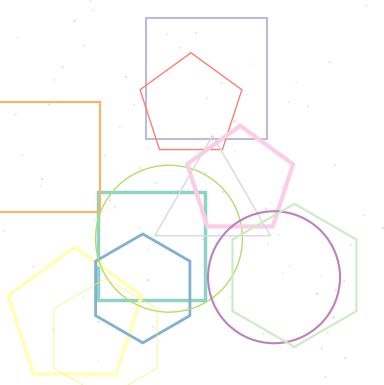[{"shape": "square", "thickness": 2.5, "radius": 0.7, "center": [0.393, 0.361]}, {"shape": "pentagon", "thickness": 2.5, "radius": 0.91, "center": [0.195, 0.176]}, {"shape": "square", "thickness": 1.5, "radius": 0.79, "center": [0.537, 0.797]}, {"shape": "pentagon", "thickness": 1, "radius": 0.7, "center": [0.496, 0.724]}, {"shape": "hexagon", "thickness": 2, "radius": 0.71, "center": [0.371, 0.251]}, {"shape": "square", "thickness": 1.5, "radius": 0.71, "center": [0.118, 0.593]}, {"shape": "circle", "thickness": 1, "radius": 0.95, "center": [0.439, 0.38]}, {"shape": "pentagon", "thickness": 3, "radius": 0.72, "center": [0.624, 0.529]}, {"shape": "triangle", "thickness": 1, "radius": 0.87, "center": [0.552, 0.474]}, {"shape": "circle", "thickness": 1.5, "radius": 0.86, "center": [0.712, 0.28]}, {"shape": "hexagon", "thickness": 1.5, "radius": 0.93, "center": [0.765, 0.285]}, {"shape": "hexagon", "thickness": 0.5, "radius": 0.77, "center": [0.274, 0.121]}]